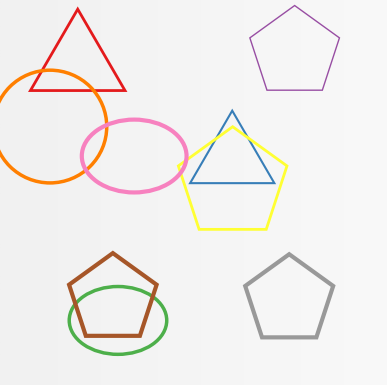[{"shape": "triangle", "thickness": 2, "radius": 0.7, "center": [0.201, 0.835]}, {"shape": "triangle", "thickness": 1.5, "radius": 0.63, "center": [0.599, 0.587]}, {"shape": "oval", "thickness": 2.5, "radius": 0.63, "center": [0.304, 0.168]}, {"shape": "pentagon", "thickness": 1, "radius": 0.61, "center": [0.76, 0.864]}, {"shape": "circle", "thickness": 2.5, "radius": 0.73, "center": [0.129, 0.671]}, {"shape": "pentagon", "thickness": 2, "radius": 0.74, "center": [0.6, 0.523]}, {"shape": "pentagon", "thickness": 3, "radius": 0.59, "center": [0.291, 0.224]}, {"shape": "oval", "thickness": 3, "radius": 0.68, "center": [0.346, 0.595]}, {"shape": "pentagon", "thickness": 3, "radius": 0.6, "center": [0.746, 0.22]}]